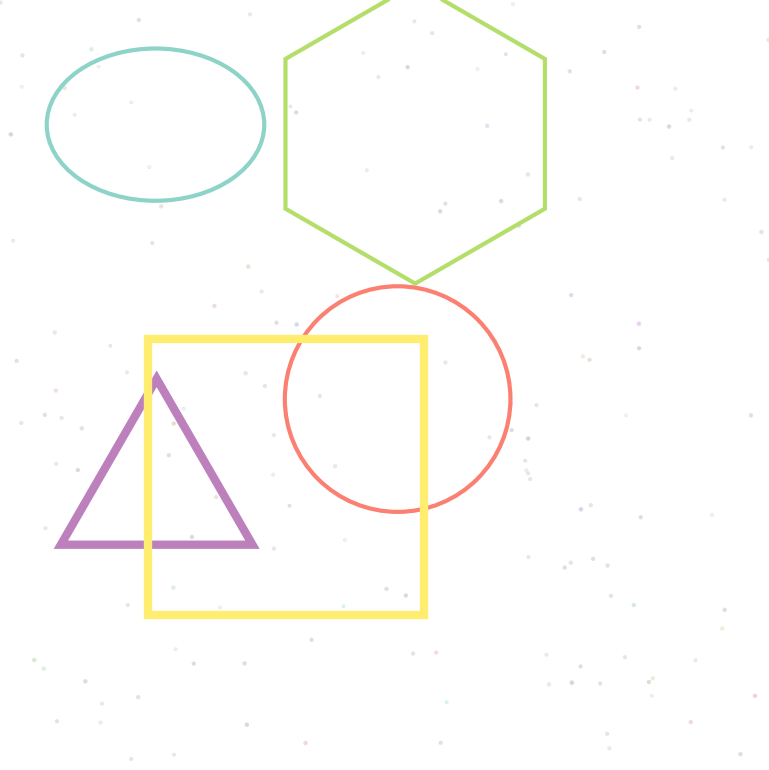[{"shape": "oval", "thickness": 1.5, "radius": 0.71, "center": [0.202, 0.838]}, {"shape": "circle", "thickness": 1.5, "radius": 0.73, "center": [0.516, 0.482]}, {"shape": "hexagon", "thickness": 1.5, "radius": 0.97, "center": [0.539, 0.826]}, {"shape": "triangle", "thickness": 3, "radius": 0.72, "center": [0.203, 0.364]}, {"shape": "square", "thickness": 3, "radius": 0.9, "center": [0.371, 0.38]}]